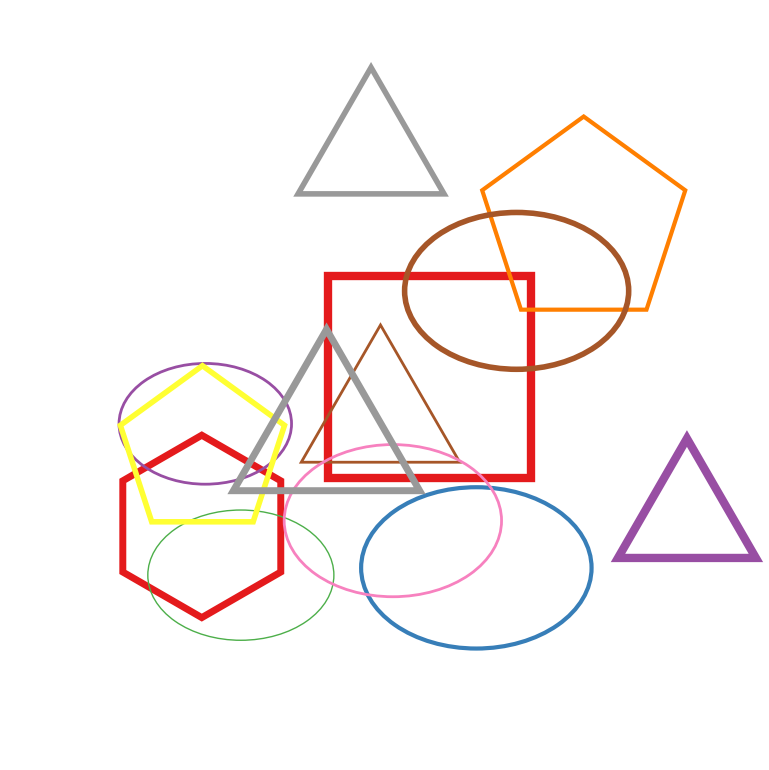[{"shape": "hexagon", "thickness": 2.5, "radius": 0.59, "center": [0.262, 0.316]}, {"shape": "square", "thickness": 3, "radius": 0.66, "center": [0.558, 0.511]}, {"shape": "oval", "thickness": 1.5, "radius": 0.75, "center": [0.619, 0.262]}, {"shape": "oval", "thickness": 0.5, "radius": 0.6, "center": [0.313, 0.253]}, {"shape": "oval", "thickness": 1, "radius": 0.56, "center": [0.267, 0.45]}, {"shape": "triangle", "thickness": 3, "radius": 0.52, "center": [0.892, 0.327]}, {"shape": "pentagon", "thickness": 1.5, "radius": 0.69, "center": [0.758, 0.71]}, {"shape": "pentagon", "thickness": 2, "radius": 0.56, "center": [0.263, 0.413]}, {"shape": "oval", "thickness": 2, "radius": 0.73, "center": [0.671, 0.622]}, {"shape": "triangle", "thickness": 1, "radius": 0.59, "center": [0.494, 0.459]}, {"shape": "oval", "thickness": 1, "radius": 0.71, "center": [0.51, 0.324]}, {"shape": "triangle", "thickness": 2.5, "radius": 0.7, "center": [0.424, 0.433]}, {"shape": "triangle", "thickness": 2, "radius": 0.55, "center": [0.482, 0.803]}]